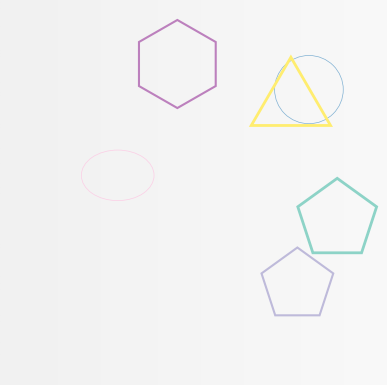[{"shape": "pentagon", "thickness": 2, "radius": 0.53, "center": [0.87, 0.43]}, {"shape": "pentagon", "thickness": 1.5, "radius": 0.49, "center": [0.767, 0.26]}, {"shape": "circle", "thickness": 0.5, "radius": 0.44, "center": [0.797, 0.767]}, {"shape": "oval", "thickness": 0.5, "radius": 0.47, "center": [0.304, 0.545]}, {"shape": "hexagon", "thickness": 1.5, "radius": 0.57, "center": [0.458, 0.834]}, {"shape": "triangle", "thickness": 2, "radius": 0.59, "center": [0.751, 0.733]}]